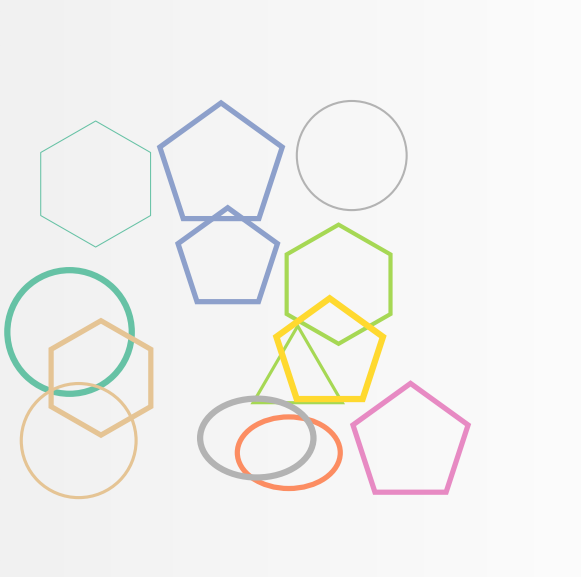[{"shape": "hexagon", "thickness": 0.5, "radius": 0.55, "center": [0.165, 0.68]}, {"shape": "circle", "thickness": 3, "radius": 0.54, "center": [0.12, 0.424]}, {"shape": "oval", "thickness": 2.5, "radius": 0.44, "center": [0.497, 0.215]}, {"shape": "pentagon", "thickness": 2.5, "radius": 0.45, "center": [0.392, 0.549]}, {"shape": "pentagon", "thickness": 2.5, "radius": 0.55, "center": [0.38, 0.71]}, {"shape": "pentagon", "thickness": 2.5, "radius": 0.52, "center": [0.706, 0.231]}, {"shape": "hexagon", "thickness": 2, "radius": 0.52, "center": [0.583, 0.507]}, {"shape": "triangle", "thickness": 1.5, "radius": 0.44, "center": [0.512, 0.346]}, {"shape": "pentagon", "thickness": 3, "radius": 0.48, "center": [0.567, 0.386]}, {"shape": "circle", "thickness": 1.5, "radius": 0.49, "center": [0.135, 0.236]}, {"shape": "hexagon", "thickness": 2.5, "radius": 0.5, "center": [0.174, 0.345]}, {"shape": "circle", "thickness": 1, "radius": 0.47, "center": [0.605, 0.73]}, {"shape": "oval", "thickness": 3, "radius": 0.49, "center": [0.442, 0.241]}]